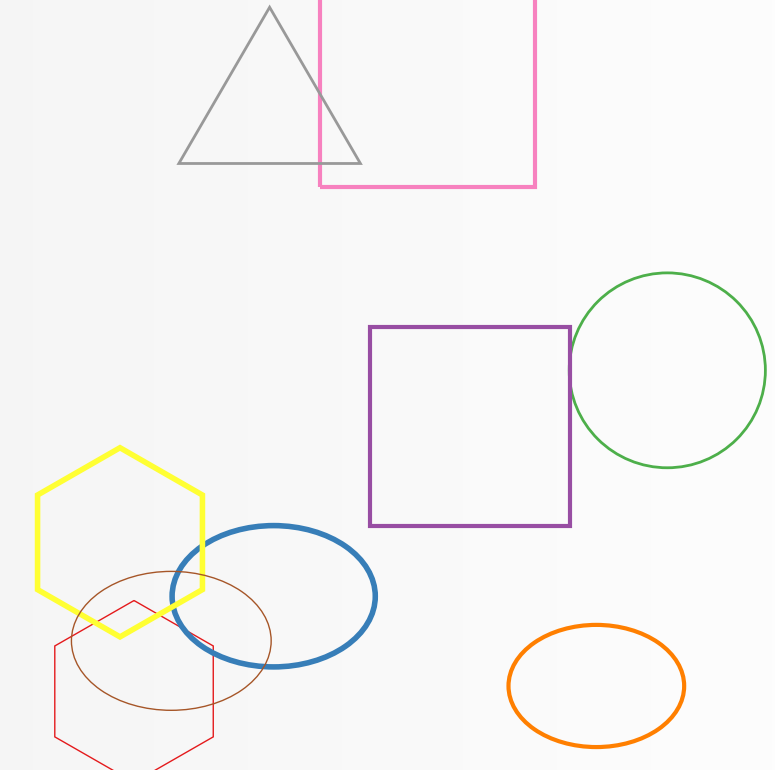[{"shape": "hexagon", "thickness": 0.5, "radius": 0.59, "center": [0.173, 0.102]}, {"shape": "oval", "thickness": 2, "radius": 0.66, "center": [0.353, 0.226]}, {"shape": "circle", "thickness": 1, "radius": 0.63, "center": [0.861, 0.519]}, {"shape": "square", "thickness": 1.5, "radius": 0.64, "center": [0.607, 0.446]}, {"shape": "oval", "thickness": 1.5, "radius": 0.57, "center": [0.769, 0.109]}, {"shape": "hexagon", "thickness": 2, "radius": 0.61, "center": [0.155, 0.296]}, {"shape": "oval", "thickness": 0.5, "radius": 0.64, "center": [0.221, 0.168]}, {"shape": "square", "thickness": 1.5, "radius": 0.69, "center": [0.551, 0.896]}, {"shape": "triangle", "thickness": 1, "radius": 0.68, "center": [0.348, 0.855]}]